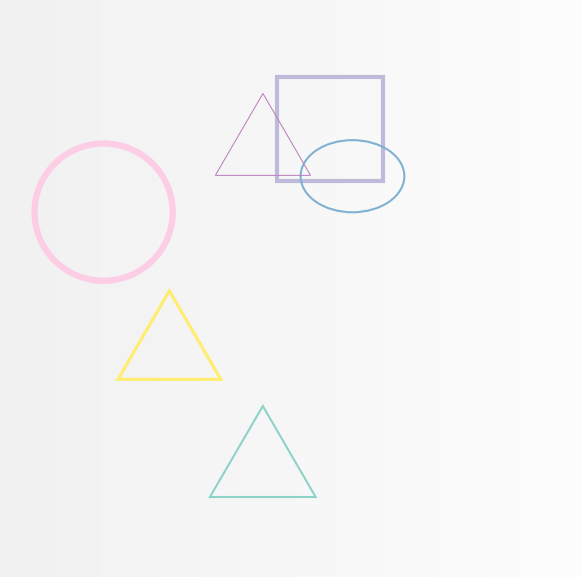[{"shape": "triangle", "thickness": 1, "radius": 0.53, "center": [0.452, 0.191]}, {"shape": "square", "thickness": 2, "radius": 0.45, "center": [0.568, 0.776]}, {"shape": "oval", "thickness": 1, "radius": 0.45, "center": [0.606, 0.694]}, {"shape": "circle", "thickness": 3, "radius": 0.59, "center": [0.178, 0.632]}, {"shape": "triangle", "thickness": 0.5, "radius": 0.47, "center": [0.452, 0.743]}, {"shape": "triangle", "thickness": 1.5, "radius": 0.51, "center": [0.291, 0.393]}]